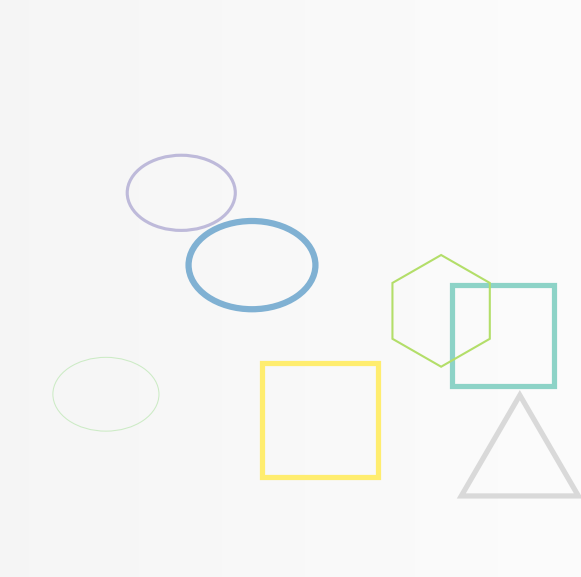[{"shape": "square", "thickness": 2.5, "radius": 0.44, "center": [0.865, 0.418]}, {"shape": "oval", "thickness": 1.5, "radius": 0.46, "center": [0.312, 0.665]}, {"shape": "oval", "thickness": 3, "radius": 0.55, "center": [0.434, 0.54]}, {"shape": "hexagon", "thickness": 1, "radius": 0.48, "center": [0.759, 0.461]}, {"shape": "triangle", "thickness": 2.5, "radius": 0.58, "center": [0.894, 0.199]}, {"shape": "oval", "thickness": 0.5, "radius": 0.46, "center": [0.182, 0.316]}, {"shape": "square", "thickness": 2.5, "radius": 0.5, "center": [0.551, 0.272]}]